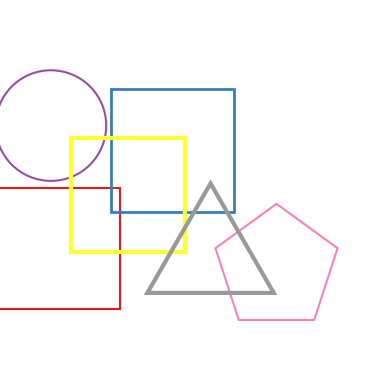[{"shape": "square", "thickness": 1.5, "radius": 0.79, "center": [0.154, 0.355]}, {"shape": "square", "thickness": 2, "radius": 0.8, "center": [0.449, 0.608]}, {"shape": "circle", "thickness": 1.5, "radius": 0.72, "center": [0.132, 0.674]}, {"shape": "square", "thickness": 3, "radius": 0.74, "center": [0.332, 0.493]}, {"shape": "pentagon", "thickness": 1.5, "radius": 0.83, "center": [0.718, 0.304]}, {"shape": "triangle", "thickness": 3, "radius": 0.95, "center": [0.547, 0.334]}]